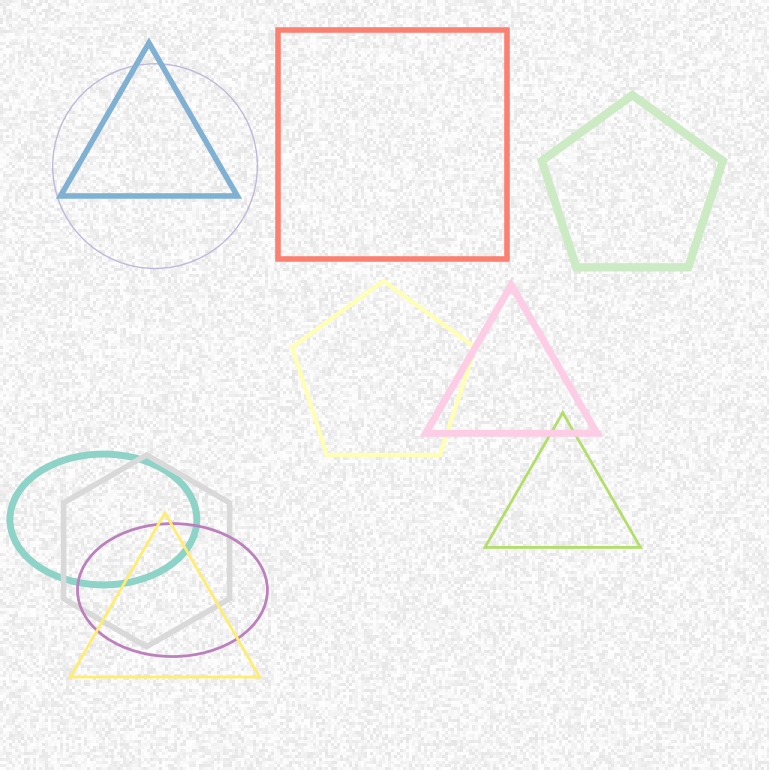[{"shape": "oval", "thickness": 2.5, "radius": 0.61, "center": [0.134, 0.325]}, {"shape": "pentagon", "thickness": 1.5, "radius": 0.62, "center": [0.498, 0.51]}, {"shape": "circle", "thickness": 0.5, "radius": 0.66, "center": [0.201, 0.784]}, {"shape": "square", "thickness": 2, "radius": 0.74, "center": [0.51, 0.812]}, {"shape": "triangle", "thickness": 2, "radius": 0.66, "center": [0.193, 0.812]}, {"shape": "triangle", "thickness": 1, "radius": 0.58, "center": [0.731, 0.347]}, {"shape": "triangle", "thickness": 2.5, "radius": 0.64, "center": [0.664, 0.501]}, {"shape": "hexagon", "thickness": 2, "radius": 0.62, "center": [0.19, 0.285]}, {"shape": "oval", "thickness": 1, "radius": 0.62, "center": [0.224, 0.234]}, {"shape": "pentagon", "thickness": 3, "radius": 0.62, "center": [0.821, 0.753]}, {"shape": "triangle", "thickness": 1, "radius": 0.71, "center": [0.214, 0.192]}]